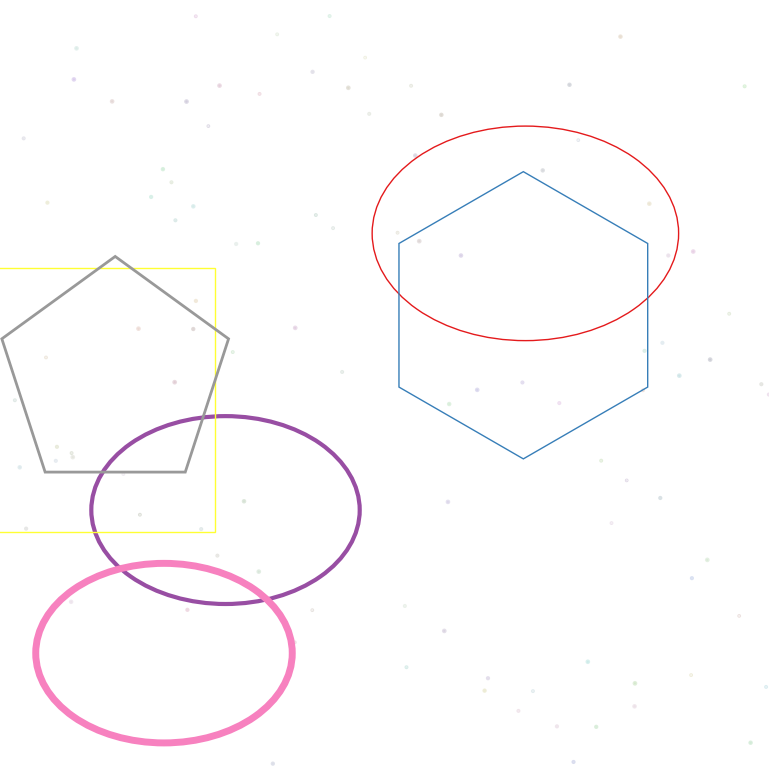[{"shape": "oval", "thickness": 0.5, "radius": 1.0, "center": [0.682, 0.697]}, {"shape": "hexagon", "thickness": 0.5, "radius": 0.93, "center": [0.68, 0.591]}, {"shape": "oval", "thickness": 1.5, "radius": 0.87, "center": [0.293, 0.338]}, {"shape": "square", "thickness": 0.5, "radius": 0.86, "center": [0.108, 0.481]}, {"shape": "oval", "thickness": 2.5, "radius": 0.83, "center": [0.213, 0.152]}, {"shape": "pentagon", "thickness": 1, "radius": 0.77, "center": [0.15, 0.512]}]